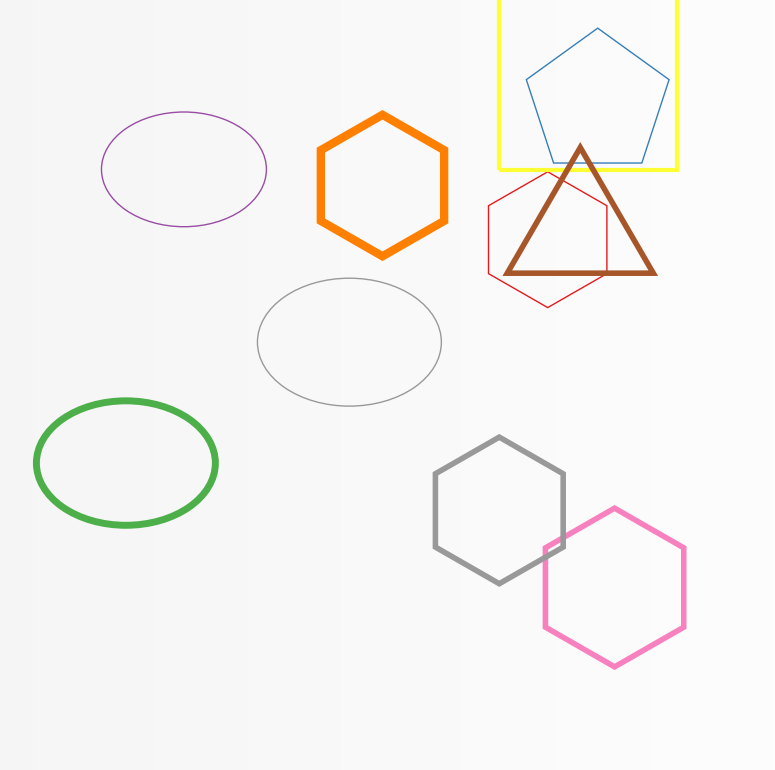[{"shape": "hexagon", "thickness": 0.5, "radius": 0.44, "center": [0.707, 0.689]}, {"shape": "pentagon", "thickness": 0.5, "radius": 0.48, "center": [0.771, 0.867]}, {"shape": "oval", "thickness": 2.5, "radius": 0.58, "center": [0.162, 0.399]}, {"shape": "oval", "thickness": 0.5, "radius": 0.53, "center": [0.237, 0.78]}, {"shape": "hexagon", "thickness": 3, "radius": 0.46, "center": [0.494, 0.759]}, {"shape": "square", "thickness": 1.5, "radius": 0.57, "center": [0.759, 0.894]}, {"shape": "triangle", "thickness": 2, "radius": 0.54, "center": [0.749, 0.7]}, {"shape": "hexagon", "thickness": 2, "radius": 0.52, "center": [0.793, 0.237]}, {"shape": "oval", "thickness": 0.5, "radius": 0.59, "center": [0.451, 0.556]}, {"shape": "hexagon", "thickness": 2, "radius": 0.48, "center": [0.644, 0.337]}]